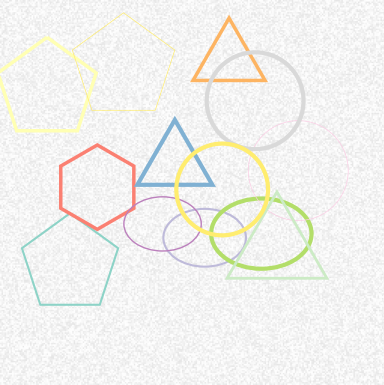[{"shape": "pentagon", "thickness": 1.5, "radius": 0.66, "center": [0.182, 0.315]}, {"shape": "pentagon", "thickness": 2.5, "radius": 0.67, "center": [0.122, 0.769]}, {"shape": "oval", "thickness": 1.5, "radius": 0.54, "center": [0.532, 0.382]}, {"shape": "hexagon", "thickness": 2.5, "radius": 0.55, "center": [0.253, 0.514]}, {"shape": "triangle", "thickness": 3, "radius": 0.56, "center": [0.454, 0.576]}, {"shape": "triangle", "thickness": 2.5, "radius": 0.54, "center": [0.595, 0.845]}, {"shape": "oval", "thickness": 3, "radius": 0.65, "center": [0.679, 0.393]}, {"shape": "circle", "thickness": 0.5, "radius": 0.65, "center": [0.775, 0.557]}, {"shape": "circle", "thickness": 3, "radius": 0.63, "center": [0.663, 0.738]}, {"shape": "oval", "thickness": 1, "radius": 0.5, "center": [0.422, 0.418]}, {"shape": "triangle", "thickness": 2, "radius": 0.75, "center": [0.719, 0.352]}, {"shape": "circle", "thickness": 3, "radius": 0.6, "center": [0.577, 0.508]}, {"shape": "pentagon", "thickness": 0.5, "radius": 0.7, "center": [0.321, 0.827]}]